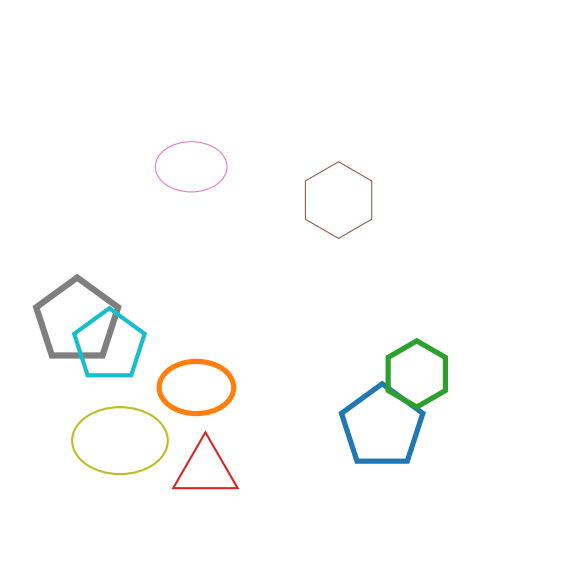[{"shape": "pentagon", "thickness": 2.5, "radius": 0.37, "center": [0.662, 0.26]}, {"shape": "oval", "thickness": 2.5, "radius": 0.32, "center": [0.34, 0.328]}, {"shape": "hexagon", "thickness": 2.5, "radius": 0.29, "center": [0.722, 0.352]}, {"shape": "triangle", "thickness": 1, "radius": 0.32, "center": [0.356, 0.186]}, {"shape": "hexagon", "thickness": 0.5, "radius": 0.33, "center": [0.586, 0.653]}, {"shape": "oval", "thickness": 0.5, "radius": 0.31, "center": [0.331, 0.71]}, {"shape": "pentagon", "thickness": 3, "radius": 0.37, "center": [0.134, 0.444]}, {"shape": "oval", "thickness": 1, "radius": 0.41, "center": [0.208, 0.236]}, {"shape": "pentagon", "thickness": 2, "radius": 0.32, "center": [0.189, 0.401]}]